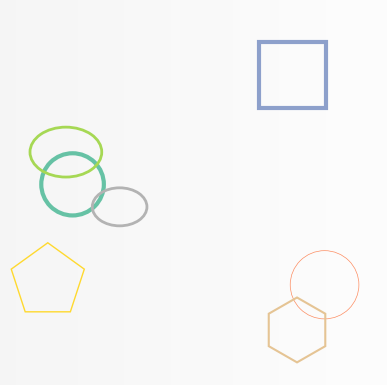[{"shape": "circle", "thickness": 3, "radius": 0.4, "center": [0.187, 0.521]}, {"shape": "circle", "thickness": 0.5, "radius": 0.44, "center": [0.838, 0.26]}, {"shape": "square", "thickness": 3, "radius": 0.43, "center": [0.755, 0.805]}, {"shape": "oval", "thickness": 2, "radius": 0.46, "center": [0.17, 0.605]}, {"shape": "pentagon", "thickness": 1, "radius": 0.5, "center": [0.123, 0.27]}, {"shape": "hexagon", "thickness": 1.5, "radius": 0.42, "center": [0.766, 0.143]}, {"shape": "oval", "thickness": 2, "radius": 0.35, "center": [0.309, 0.463]}]